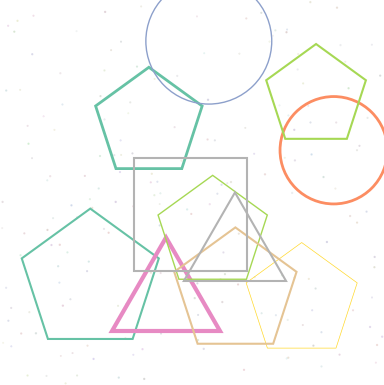[{"shape": "pentagon", "thickness": 1.5, "radius": 0.94, "center": [0.234, 0.271]}, {"shape": "pentagon", "thickness": 2, "radius": 0.73, "center": [0.387, 0.68]}, {"shape": "circle", "thickness": 2, "radius": 0.7, "center": [0.867, 0.61]}, {"shape": "circle", "thickness": 1, "radius": 0.82, "center": [0.542, 0.893]}, {"shape": "triangle", "thickness": 3, "radius": 0.81, "center": [0.431, 0.221]}, {"shape": "pentagon", "thickness": 1, "radius": 0.75, "center": [0.552, 0.395]}, {"shape": "pentagon", "thickness": 1.5, "radius": 0.68, "center": [0.821, 0.75]}, {"shape": "pentagon", "thickness": 0.5, "radius": 0.76, "center": [0.784, 0.218]}, {"shape": "pentagon", "thickness": 1.5, "radius": 0.84, "center": [0.611, 0.242]}, {"shape": "triangle", "thickness": 1.5, "radius": 0.77, "center": [0.61, 0.347]}, {"shape": "square", "thickness": 1.5, "radius": 0.74, "center": [0.494, 0.443]}]